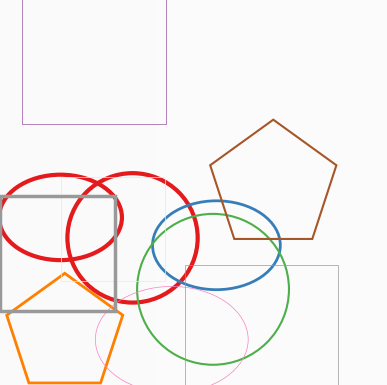[{"shape": "circle", "thickness": 3, "radius": 0.84, "center": [0.342, 0.382]}, {"shape": "oval", "thickness": 3, "radius": 0.79, "center": [0.156, 0.435]}, {"shape": "oval", "thickness": 2, "radius": 0.82, "center": [0.559, 0.363]}, {"shape": "circle", "thickness": 1.5, "radius": 0.98, "center": [0.55, 0.249]}, {"shape": "square", "thickness": 0.5, "radius": 0.93, "center": [0.243, 0.865]}, {"shape": "pentagon", "thickness": 2, "radius": 0.79, "center": [0.167, 0.133]}, {"shape": "square", "thickness": 0.5, "radius": 0.67, "center": [0.292, 0.404]}, {"shape": "pentagon", "thickness": 1.5, "radius": 0.86, "center": [0.705, 0.518]}, {"shape": "oval", "thickness": 0.5, "radius": 0.99, "center": [0.443, 0.118]}, {"shape": "square", "thickness": 2.5, "radius": 0.75, "center": [0.148, 0.342]}, {"shape": "square", "thickness": 0.5, "radius": 0.99, "center": [0.675, 0.114]}]